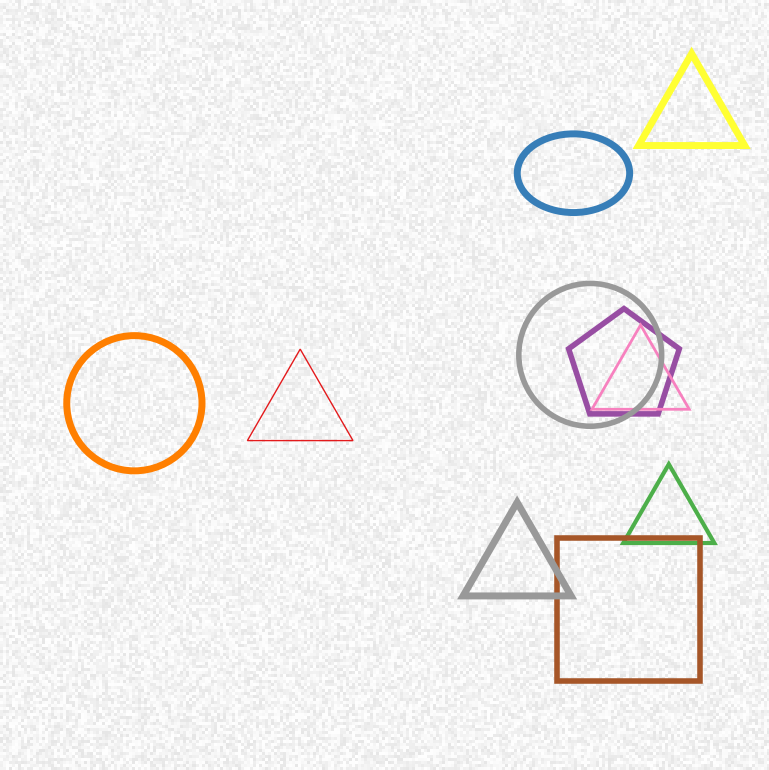[{"shape": "triangle", "thickness": 0.5, "radius": 0.4, "center": [0.39, 0.467]}, {"shape": "oval", "thickness": 2.5, "radius": 0.36, "center": [0.745, 0.775]}, {"shape": "triangle", "thickness": 1.5, "radius": 0.34, "center": [0.869, 0.329]}, {"shape": "pentagon", "thickness": 2, "radius": 0.38, "center": [0.81, 0.524]}, {"shape": "circle", "thickness": 2.5, "radius": 0.44, "center": [0.175, 0.476]}, {"shape": "triangle", "thickness": 2.5, "radius": 0.4, "center": [0.898, 0.851]}, {"shape": "square", "thickness": 2, "radius": 0.46, "center": [0.816, 0.209]}, {"shape": "triangle", "thickness": 1, "radius": 0.36, "center": [0.832, 0.505]}, {"shape": "circle", "thickness": 2, "radius": 0.46, "center": [0.767, 0.539]}, {"shape": "triangle", "thickness": 2.5, "radius": 0.4, "center": [0.672, 0.267]}]